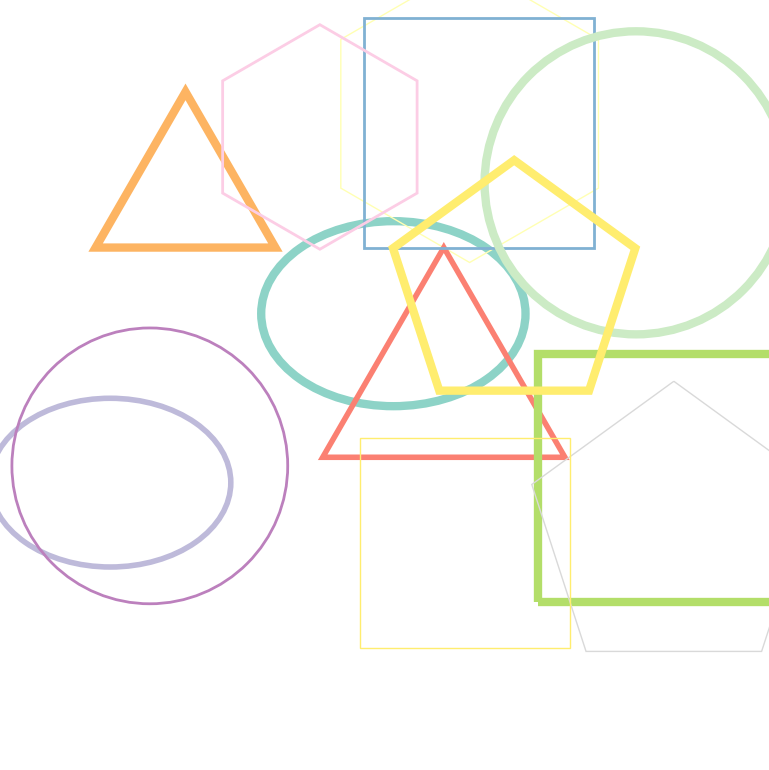[{"shape": "oval", "thickness": 3, "radius": 0.86, "center": [0.511, 0.593]}, {"shape": "hexagon", "thickness": 0.5, "radius": 0.97, "center": [0.61, 0.852]}, {"shape": "oval", "thickness": 2, "radius": 0.78, "center": [0.143, 0.373]}, {"shape": "triangle", "thickness": 2, "radius": 0.91, "center": [0.576, 0.497]}, {"shape": "square", "thickness": 1, "radius": 0.75, "center": [0.622, 0.827]}, {"shape": "triangle", "thickness": 3, "radius": 0.67, "center": [0.241, 0.746]}, {"shape": "square", "thickness": 3, "radius": 0.81, "center": [0.859, 0.379]}, {"shape": "hexagon", "thickness": 1, "radius": 0.73, "center": [0.415, 0.822]}, {"shape": "pentagon", "thickness": 0.5, "radius": 0.97, "center": [0.875, 0.311]}, {"shape": "circle", "thickness": 1, "radius": 0.9, "center": [0.195, 0.395]}, {"shape": "circle", "thickness": 3, "radius": 0.98, "center": [0.826, 0.763]}, {"shape": "pentagon", "thickness": 3, "radius": 0.83, "center": [0.668, 0.627]}, {"shape": "square", "thickness": 0.5, "radius": 0.68, "center": [0.603, 0.295]}]